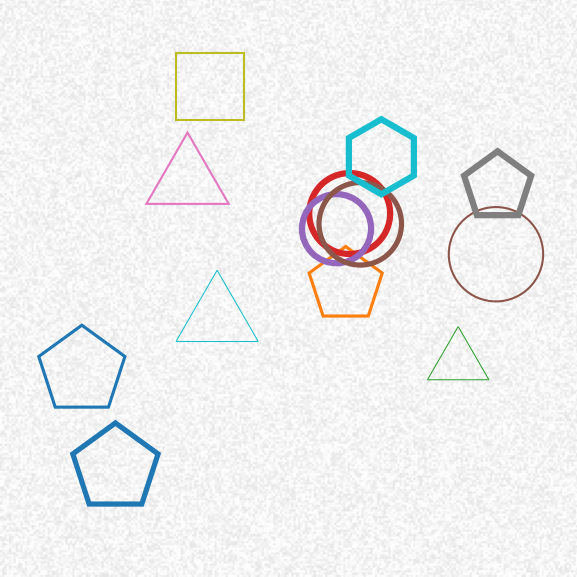[{"shape": "pentagon", "thickness": 1.5, "radius": 0.39, "center": [0.142, 0.358]}, {"shape": "pentagon", "thickness": 2.5, "radius": 0.39, "center": [0.2, 0.189]}, {"shape": "pentagon", "thickness": 1.5, "radius": 0.33, "center": [0.599, 0.506]}, {"shape": "triangle", "thickness": 0.5, "radius": 0.31, "center": [0.793, 0.372]}, {"shape": "circle", "thickness": 3, "radius": 0.35, "center": [0.605, 0.629]}, {"shape": "circle", "thickness": 3, "radius": 0.3, "center": [0.583, 0.603]}, {"shape": "circle", "thickness": 1, "radius": 0.41, "center": [0.859, 0.559]}, {"shape": "circle", "thickness": 2.5, "radius": 0.36, "center": [0.624, 0.612]}, {"shape": "triangle", "thickness": 1, "radius": 0.41, "center": [0.325, 0.687]}, {"shape": "pentagon", "thickness": 3, "radius": 0.31, "center": [0.862, 0.676]}, {"shape": "square", "thickness": 1, "radius": 0.29, "center": [0.363, 0.849]}, {"shape": "triangle", "thickness": 0.5, "radius": 0.41, "center": [0.376, 0.449]}, {"shape": "hexagon", "thickness": 3, "radius": 0.32, "center": [0.66, 0.728]}]